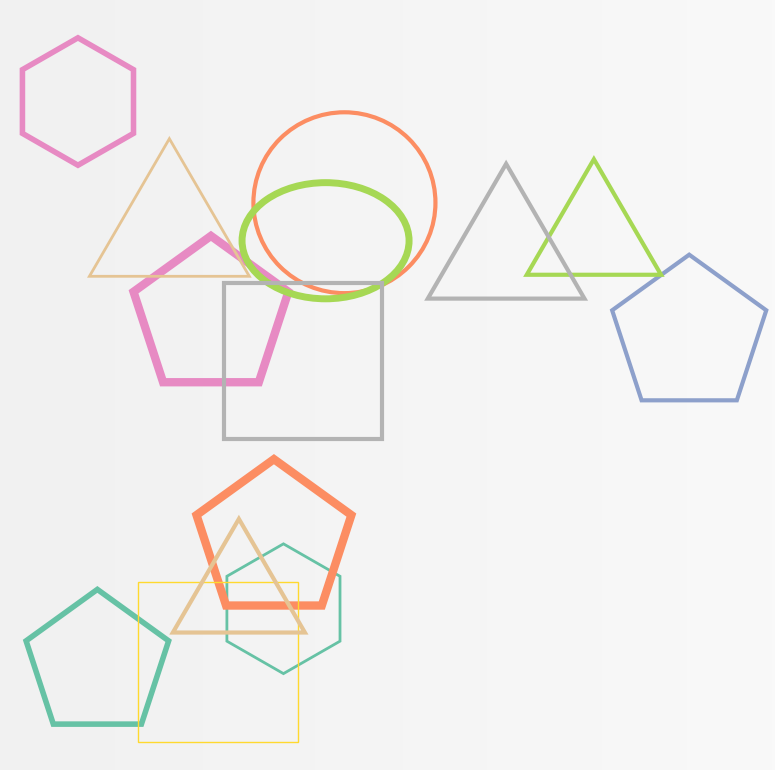[{"shape": "pentagon", "thickness": 2, "radius": 0.48, "center": [0.126, 0.138]}, {"shape": "hexagon", "thickness": 1, "radius": 0.42, "center": [0.366, 0.209]}, {"shape": "pentagon", "thickness": 3, "radius": 0.53, "center": [0.353, 0.299]}, {"shape": "circle", "thickness": 1.5, "radius": 0.59, "center": [0.444, 0.737]}, {"shape": "pentagon", "thickness": 1.5, "radius": 0.52, "center": [0.889, 0.565]}, {"shape": "pentagon", "thickness": 3, "radius": 0.53, "center": [0.272, 0.589]}, {"shape": "hexagon", "thickness": 2, "radius": 0.41, "center": [0.101, 0.868]}, {"shape": "triangle", "thickness": 1.5, "radius": 0.5, "center": [0.766, 0.693]}, {"shape": "oval", "thickness": 2.5, "radius": 0.54, "center": [0.42, 0.687]}, {"shape": "square", "thickness": 0.5, "radius": 0.52, "center": [0.281, 0.14]}, {"shape": "triangle", "thickness": 1, "radius": 0.6, "center": [0.219, 0.701]}, {"shape": "triangle", "thickness": 1.5, "radius": 0.49, "center": [0.308, 0.228]}, {"shape": "triangle", "thickness": 1.5, "radius": 0.58, "center": [0.653, 0.671]}, {"shape": "square", "thickness": 1.5, "radius": 0.51, "center": [0.391, 0.531]}]